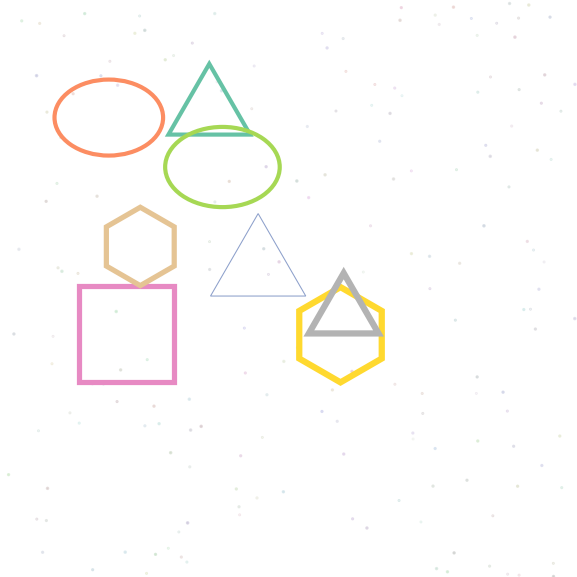[{"shape": "triangle", "thickness": 2, "radius": 0.41, "center": [0.362, 0.807]}, {"shape": "oval", "thickness": 2, "radius": 0.47, "center": [0.188, 0.796]}, {"shape": "triangle", "thickness": 0.5, "radius": 0.48, "center": [0.447, 0.534]}, {"shape": "square", "thickness": 2.5, "radius": 0.41, "center": [0.219, 0.421]}, {"shape": "oval", "thickness": 2, "radius": 0.5, "center": [0.385, 0.71]}, {"shape": "hexagon", "thickness": 3, "radius": 0.41, "center": [0.59, 0.42]}, {"shape": "hexagon", "thickness": 2.5, "radius": 0.34, "center": [0.243, 0.572]}, {"shape": "triangle", "thickness": 3, "radius": 0.35, "center": [0.595, 0.457]}]